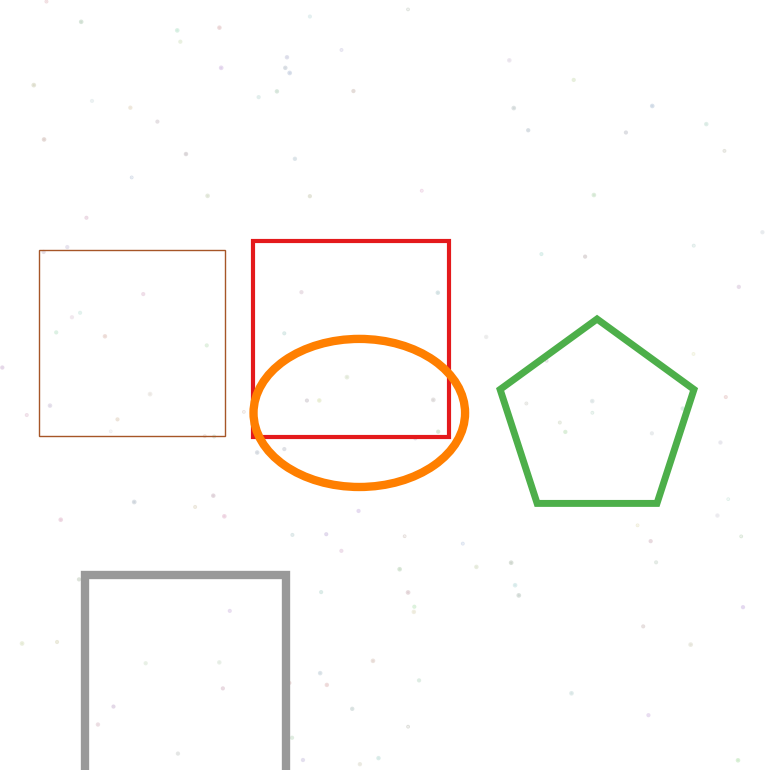[{"shape": "square", "thickness": 1.5, "radius": 0.64, "center": [0.456, 0.56]}, {"shape": "pentagon", "thickness": 2.5, "radius": 0.66, "center": [0.775, 0.453]}, {"shape": "oval", "thickness": 3, "radius": 0.69, "center": [0.467, 0.464]}, {"shape": "square", "thickness": 0.5, "radius": 0.6, "center": [0.171, 0.555]}, {"shape": "square", "thickness": 3, "radius": 0.65, "center": [0.241, 0.123]}]